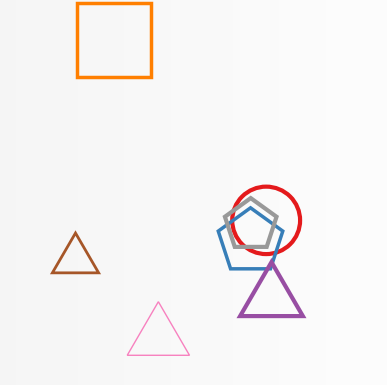[{"shape": "circle", "thickness": 3, "radius": 0.44, "center": [0.687, 0.428]}, {"shape": "pentagon", "thickness": 2.5, "radius": 0.44, "center": [0.647, 0.373]}, {"shape": "triangle", "thickness": 3, "radius": 0.47, "center": [0.701, 0.226]}, {"shape": "square", "thickness": 2.5, "radius": 0.48, "center": [0.294, 0.896]}, {"shape": "triangle", "thickness": 2, "radius": 0.34, "center": [0.195, 0.326]}, {"shape": "triangle", "thickness": 1, "radius": 0.46, "center": [0.409, 0.124]}, {"shape": "pentagon", "thickness": 3, "radius": 0.35, "center": [0.647, 0.415]}]